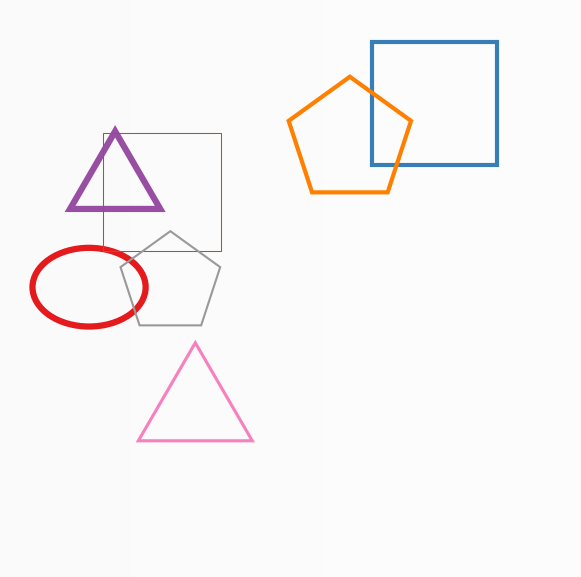[{"shape": "oval", "thickness": 3, "radius": 0.49, "center": [0.153, 0.502]}, {"shape": "square", "thickness": 2, "radius": 0.53, "center": [0.748, 0.82]}, {"shape": "triangle", "thickness": 3, "radius": 0.45, "center": [0.198, 0.682]}, {"shape": "pentagon", "thickness": 2, "radius": 0.55, "center": [0.602, 0.756]}, {"shape": "square", "thickness": 0.5, "radius": 0.51, "center": [0.279, 0.667]}, {"shape": "triangle", "thickness": 1.5, "radius": 0.57, "center": [0.336, 0.292]}, {"shape": "pentagon", "thickness": 1, "radius": 0.45, "center": [0.293, 0.509]}]